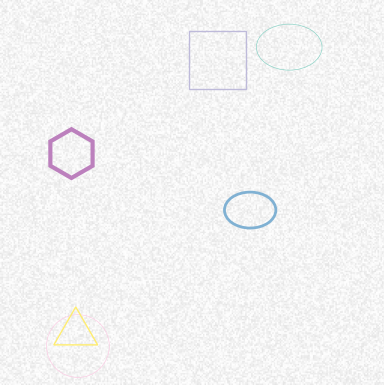[{"shape": "oval", "thickness": 0.5, "radius": 0.43, "center": [0.751, 0.878]}, {"shape": "square", "thickness": 1, "radius": 0.37, "center": [0.565, 0.844]}, {"shape": "oval", "thickness": 2, "radius": 0.33, "center": [0.65, 0.454]}, {"shape": "circle", "thickness": 0.5, "radius": 0.41, "center": [0.202, 0.101]}, {"shape": "hexagon", "thickness": 3, "radius": 0.32, "center": [0.186, 0.601]}, {"shape": "triangle", "thickness": 1, "radius": 0.33, "center": [0.197, 0.137]}]